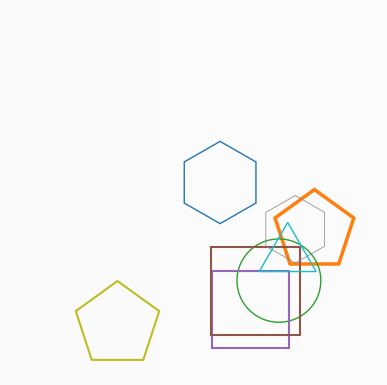[{"shape": "hexagon", "thickness": 1, "radius": 0.53, "center": [0.568, 0.526]}, {"shape": "pentagon", "thickness": 2.5, "radius": 0.53, "center": [0.811, 0.401]}, {"shape": "circle", "thickness": 1, "radius": 0.54, "center": [0.72, 0.271]}, {"shape": "square", "thickness": 1.5, "radius": 0.49, "center": [0.646, 0.196]}, {"shape": "square", "thickness": 1.5, "radius": 0.57, "center": [0.659, 0.245]}, {"shape": "hexagon", "thickness": 0.5, "radius": 0.44, "center": [0.762, 0.405]}, {"shape": "pentagon", "thickness": 1.5, "radius": 0.57, "center": [0.303, 0.157]}, {"shape": "triangle", "thickness": 1, "radius": 0.42, "center": [0.742, 0.337]}]